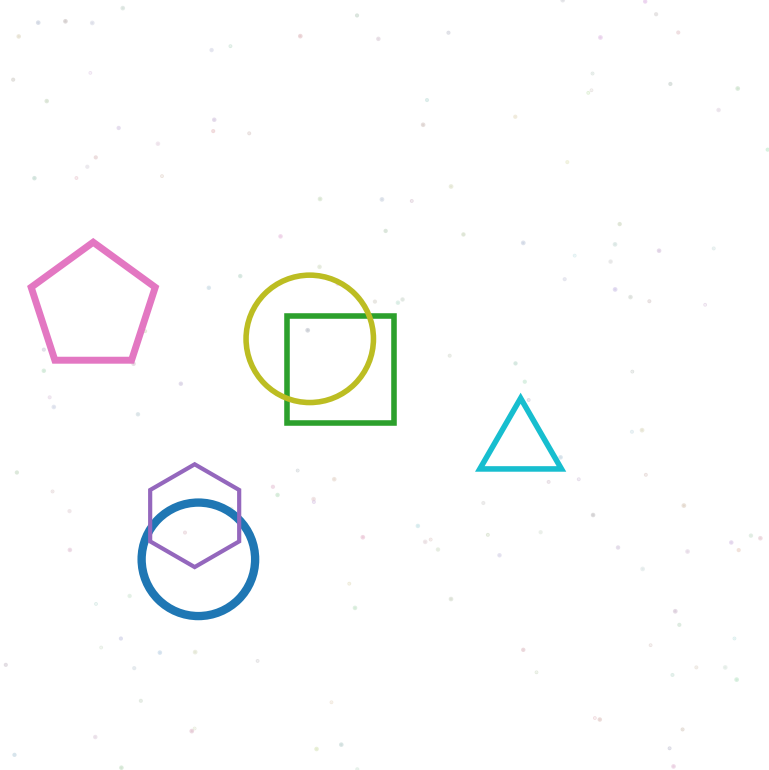[{"shape": "circle", "thickness": 3, "radius": 0.37, "center": [0.258, 0.274]}, {"shape": "square", "thickness": 2, "radius": 0.35, "center": [0.442, 0.52]}, {"shape": "hexagon", "thickness": 1.5, "radius": 0.33, "center": [0.253, 0.33]}, {"shape": "pentagon", "thickness": 2.5, "radius": 0.42, "center": [0.121, 0.601]}, {"shape": "circle", "thickness": 2, "radius": 0.41, "center": [0.402, 0.56]}, {"shape": "triangle", "thickness": 2, "radius": 0.31, "center": [0.676, 0.422]}]